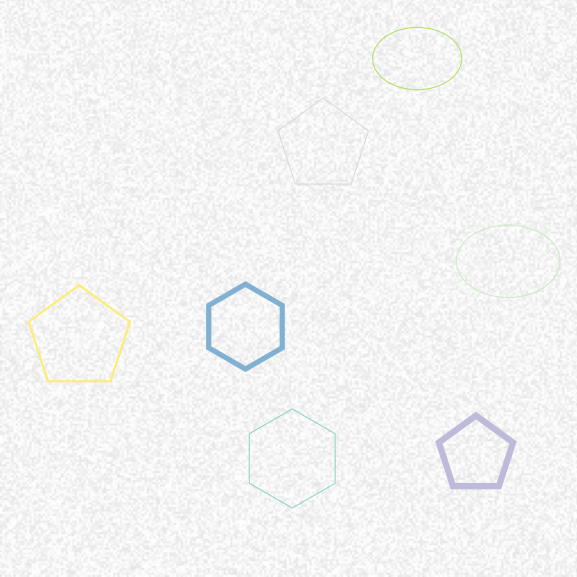[{"shape": "hexagon", "thickness": 0.5, "radius": 0.43, "center": [0.506, 0.205]}, {"shape": "pentagon", "thickness": 3, "radius": 0.34, "center": [0.824, 0.212]}, {"shape": "hexagon", "thickness": 2.5, "radius": 0.37, "center": [0.425, 0.434]}, {"shape": "oval", "thickness": 0.5, "radius": 0.39, "center": [0.722, 0.898]}, {"shape": "pentagon", "thickness": 0.5, "radius": 0.41, "center": [0.56, 0.747]}, {"shape": "oval", "thickness": 0.5, "radius": 0.45, "center": [0.88, 0.547]}, {"shape": "pentagon", "thickness": 1, "radius": 0.46, "center": [0.137, 0.413]}]